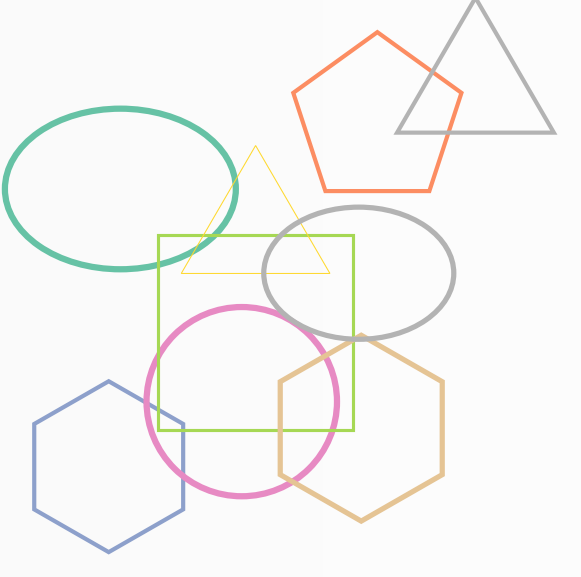[{"shape": "oval", "thickness": 3, "radius": 0.99, "center": [0.207, 0.672]}, {"shape": "pentagon", "thickness": 2, "radius": 0.76, "center": [0.649, 0.791]}, {"shape": "hexagon", "thickness": 2, "radius": 0.74, "center": [0.187, 0.191]}, {"shape": "circle", "thickness": 3, "radius": 0.82, "center": [0.416, 0.304]}, {"shape": "square", "thickness": 1.5, "radius": 0.84, "center": [0.44, 0.423]}, {"shape": "triangle", "thickness": 0.5, "radius": 0.74, "center": [0.44, 0.599]}, {"shape": "hexagon", "thickness": 2.5, "radius": 0.8, "center": [0.621, 0.258]}, {"shape": "oval", "thickness": 2.5, "radius": 0.82, "center": [0.617, 0.526]}, {"shape": "triangle", "thickness": 2, "radius": 0.78, "center": [0.818, 0.847]}]